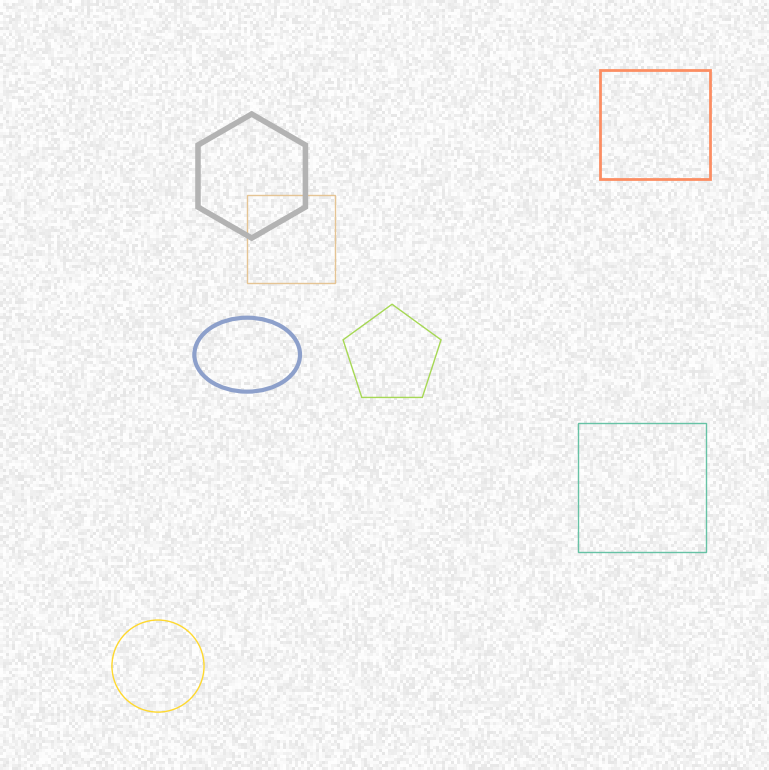[{"shape": "square", "thickness": 0.5, "radius": 0.42, "center": [0.833, 0.367]}, {"shape": "square", "thickness": 1, "radius": 0.36, "center": [0.851, 0.838]}, {"shape": "oval", "thickness": 1.5, "radius": 0.34, "center": [0.321, 0.539]}, {"shape": "pentagon", "thickness": 0.5, "radius": 0.33, "center": [0.509, 0.538]}, {"shape": "circle", "thickness": 0.5, "radius": 0.3, "center": [0.205, 0.135]}, {"shape": "square", "thickness": 0.5, "radius": 0.29, "center": [0.377, 0.689]}, {"shape": "hexagon", "thickness": 2, "radius": 0.4, "center": [0.327, 0.771]}]